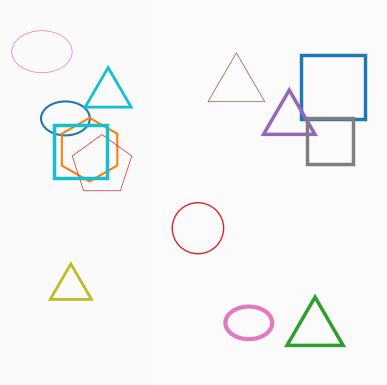[{"shape": "square", "thickness": 2.5, "radius": 0.41, "center": [0.86, 0.773]}, {"shape": "oval", "thickness": 1.5, "radius": 0.31, "center": [0.169, 0.692]}, {"shape": "hexagon", "thickness": 1.5, "radius": 0.41, "center": [0.231, 0.611]}, {"shape": "triangle", "thickness": 2.5, "radius": 0.42, "center": [0.813, 0.145]}, {"shape": "pentagon", "thickness": 0.5, "radius": 0.4, "center": [0.263, 0.57]}, {"shape": "circle", "thickness": 1, "radius": 0.33, "center": [0.511, 0.407]}, {"shape": "triangle", "thickness": 2.5, "radius": 0.38, "center": [0.746, 0.689]}, {"shape": "triangle", "thickness": 0.5, "radius": 0.42, "center": [0.61, 0.778]}, {"shape": "oval", "thickness": 3, "radius": 0.3, "center": [0.642, 0.161]}, {"shape": "oval", "thickness": 0.5, "radius": 0.39, "center": [0.108, 0.866]}, {"shape": "square", "thickness": 2.5, "radius": 0.3, "center": [0.852, 0.635]}, {"shape": "triangle", "thickness": 2, "radius": 0.31, "center": [0.183, 0.253]}, {"shape": "triangle", "thickness": 2, "radius": 0.34, "center": [0.279, 0.756]}, {"shape": "square", "thickness": 2.5, "radius": 0.34, "center": [0.208, 0.606]}]